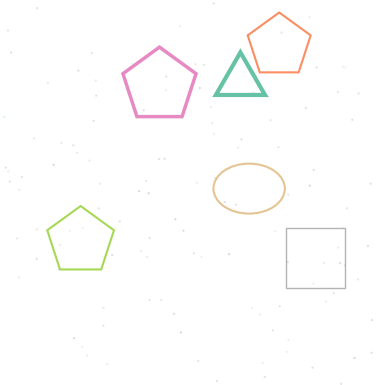[{"shape": "triangle", "thickness": 3, "radius": 0.37, "center": [0.624, 0.79]}, {"shape": "pentagon", "thickness": 1.5, "radius": 0.43, "center": [0.725, 0.882]}, {"shape": "pentagon", "thickness": 2.5, "radius": 0.5, "center": [0.414, 0.778]}, {"shape": "pentagon", "thickness": 1.5, "radius": 0.46, "center": [0.209, 0.374]}, {"shape": "oval", "thickness": 1.5, "radius": 0.46, "center": [0.647, 0.51]}, {"shape": "square", "thickness": 1, "radius": 0.39, "center": [0.819, 0.33]}]